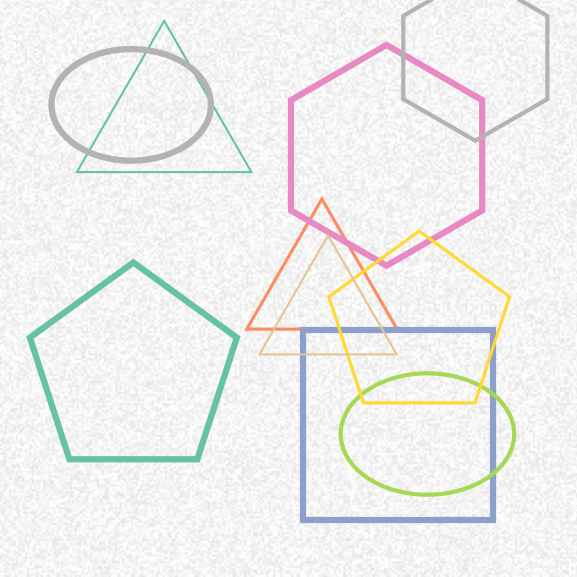[{"shape": "pentagon", "thickness": 3, "radius": 0.94, "center": [0.231, 0.356]}, {"shape": "triangle", "thickness": 1, "radius": 0.87, "center": [0.284, 0.788]}, {"shape": "triangle", "thickness": 1.5, "radius": 0.75, "center": [0.557, 0.504]}, {"shape": "square", "thickness": 3, "radius": 0.82, "center": [0.689, 0.264]}, {"shape": "hexagon", "thickness": 3, "radius": 0.96, "center": [0.669, 0.73]}, {"shape": "oval", "thickness": 2, "radius": 0.75, "center": [0.74, 0.248]}, {"shape": "pentagon", "thickness": 1.5, "radius": 0.82, "center": [0.726, 0.434]}, {"shape": "triangle", "thickness": 1, "radius": 0.69, "center": [0.568, 0.454]}, {"shape": "oval", "thickness": 3, "radius": 0.69, "center": [0.227, 0.818]}, {"shape": "hexagon", "thickness": 2, "radius": 0.72, "center": [0.823, 0.9]}]